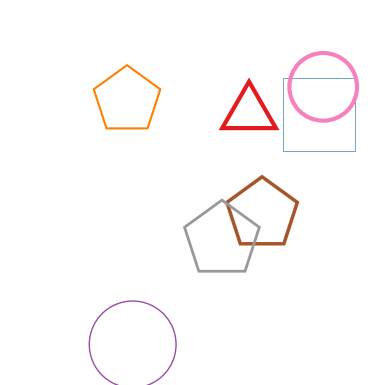[{"shape": "triangle", "thickness": 3, "radius": 0.4, "center": [0.647, 0.708]}, {"shape": "square", "thickness": 0.5, "radius": 0.47, "center": [0.828, 0.702]}, {"shape": "circle", "thickness": 1, "radius": 0.56, "center": [0.345, 0.105]}, {"shape": "pentagon", "thickness": 1.5, "radius": 0.45, "center": [0.33, 0.74]}, {"shape": "pentagon", "thickness": 2.5, "radius": 0.48, "center": [0.681, 0.445]}, {"shape": "circle", "thickness": 3, "radius": 0.44, "center": [0.84, 0.774]}, {"shape": "pentagon", "thickness": 2, "radius": 0.51, "center": [0.576, 0.378]}]